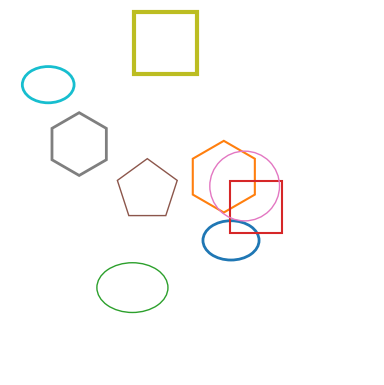[{"shape": "oval", "thickness": 2, "radius": 0.36, "center": [0.6, 0.376]}, {"shape": "hexagon", "thickness": 1.5, "radius": 0.47, "center": [0.581, 0.541]}, {"shape": "oval", "thickness": 1, "radius": 0.46, "center": [0.344, 0.253]}, {"shape": "square", "thickness": 1.5, "radius": 0.34, "center": [0.665, 0.463]}, {"shape": "pentagon", "thickness": 1, "radius": 0.41, "center": [0.383, 0.506]}, {"shape": "circle", "thickness": 1, "radius": 0.45, "center": [0.635, 0.517]}, {"shape": "hexagon", "thickness": 2, "radius": 0.41, "center": [0.206, 0.626]}, {"shape": "square", "thickness": 3, "radius": 0.4, "center": [0.43, 0.888]}, {"shape": "oval", "thickness": 2, "radius": 0.34, "center": [0.125, 0.78]}]